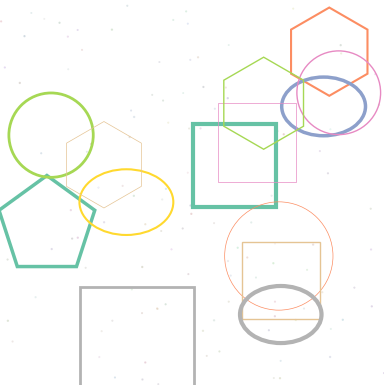[{"shape": "square", "thickness": 3, "radius": 0.54, "center": [0.609, 0.569]}, {"shape": "pentagon", "thickness": 2.5, "radius": 0.65, "center": [0.122, 0.413]}, {"shape": "hexagon", "thickness": 1.5, "radius": 0.57, "center": [0.855, 0.866]}, {"shape": "circle", "thickness": 0.5, "radius": 0.7, "center": [0.724, 0.335]}, {"shape": "oval", "thickness": 2.5, "radius": 0.54, "center": [0.841, 0.724]}, {"shape": "square", "thickness": 0.5, "radius": 0.51, "center": [0.668, 0.63]}, {"shape": "circle", "thickness": 1, "radius": 0.54, "center": [0.88, 0.759]}, {"shape": "circle", "thickness": 2, "radius": 0.55, "center": [0.133, 0.649]}, {"shape": "hexagon", "thickness": 1, "radius": 0.6, "center": [0.685, 0.732]}, {"shape": "oval", "thickness": 1.5, "radius": 0.61, "center": [0.328, 0.475]}, {"shape": "hexagon", "thickness": 0.5, "radius": 0.56, "center": [0.27, 0.572]}, {"shape": "square", "thickness": 1, "radius": 0.51, "center": [0.73, 0.271]}, {"shape": "square", "thickness": 2, "radius": 0.74, "center": [0.356, 0.106]}, {"shape": "oval", "thickness": 3, "radius": 0.53, "center": [0.729, 0.183]}]